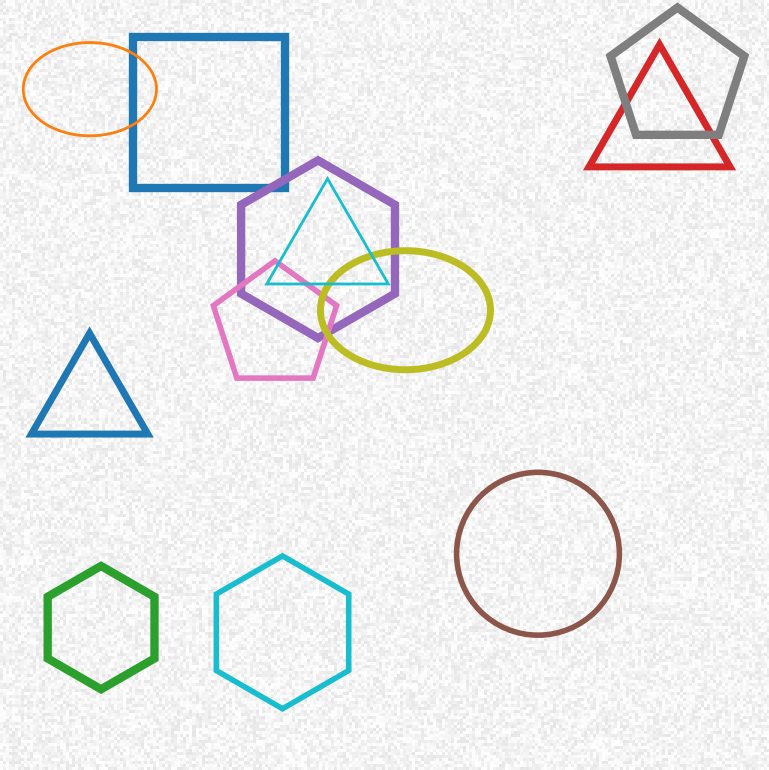[{"shape": "square", "thickness": 3, "radius": 0.49, "center": [0.272, 0.854]}, {"shape": "triangle", "thickness": 2.5, "radius": 0.44, "center": [0.116, 0.48]}, {"shape": "oval", "thickness": 1, "radius": 0.43, "center": [0.117, 0.884]}, {"shape": "hexagon", "thickness": 3, "radius": 0.4, "center": [0.131, 0.185]}, {"shape": "triangle", "thickness": 2.5, "radius": 0.53, "center": [0.857, 0.836]}, {"shape": "hexagon", "thickness": 3, "radius": 0.58, "center": [0.413, 0.676]}, {"shape": "circle", "thickness": 2, "radius": 0.53, "center": [0.699, 0.281]}, {"shape": "pentagon", "thickness": 2, "radius": 0.42, "center": [0.357, 0.577]}, {"shape": "pentagon", "thickness": 3, "radius": 0.46, "center": [0.88, 0.899]}, {"shape": "oval", "thickness": 2.5, "radius": 0.55, "center": [0.527, 0.597]}, {"shape": "hexagon", "thickness": 2, "radius": 0.5, "center": [0.367, 0.179]}, {"shape": "triangle", "thickness": 1, "radius": 0.46, "center": [0.425, 0.677]}]